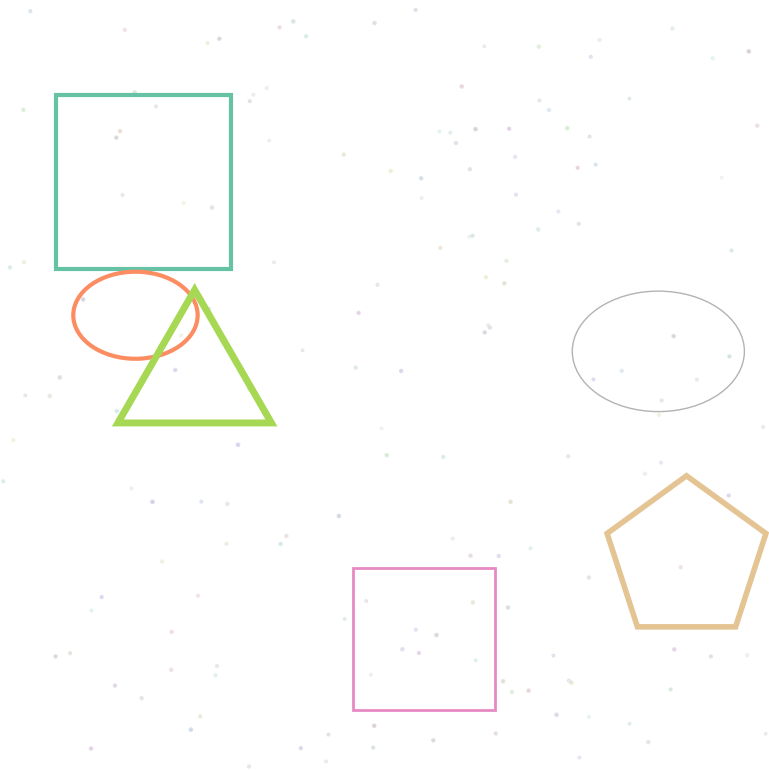[{"shape": "square", "thickness": 1.5, "radius": 0.57, "center": [0.186, 0.764]}, {"shape": "oval", "thickness": 1.5, "radius": 0.4, "center": [0.176, 0.591]}, {"shape": "square", "thickness": 1, "radius": 0.46, "center": [0.551, 0.17]}, {"shape": "triangle", "thickness": 2.5, "radius": 0.58, "center": [0.253, 0.508]}, {"shape": "pentagon", "thickness": 2, "radius": 0.54, "center": [0.892, 0.274]}, {"shape": "oval", "thickness": 0.5, "radius": 0.56, "center": [0.855, 0.544]}]